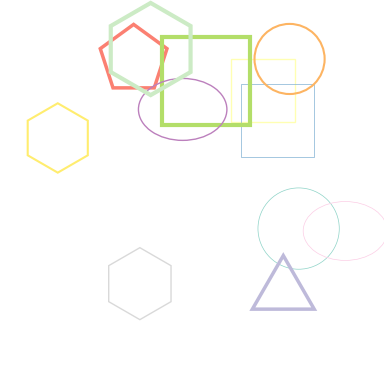[{"shape": "circle", "thickness": 0.5, "radius": 0.53, "center": [0.776, 0.406]}, {"shape": "square", "thickness": 1, "radius": 0.41, "center": [0.683, 0.764]}, {"shape": "triangle", "thickness": 2.5, "radius": 0.46, "center": [0.736, 0.243]}, {"shape": "pentagon", "thickness": 2.5, "radius": 0.46, "center": [0.347, 0.845]}, {"shape": "square", "thickness": 0.5, "radius": 0.47, "center": [0.72, 0.686]}, {"shape": "circle", "thickness": 1.5, "radius": 0.46, "center": [0.752, 0.847]}, {"shape": "square", "thickness": 3, "radius": 0.57, "center": [0.536, 0.789]}, {"shape": "oval", "thickness": 0.5, "radius": 0.55, "center": [0.897, 0.4]}, {"shape": "hexagon", "thickness": 1, "radius": 0.47, "center": [0.363, 0.263]}, {"shape": "oval", "thickness": 1, "radius": 0.57, "center": [0.474, 0.716]}, {"shape": "hexagon", "thickness": 3, "radius": 0.6, "center": [0.391, 0.873]}, {"shape": "hexagon", "thickness": 1.5, "radius": 0.45, "center": [0.15, 0.642]}]